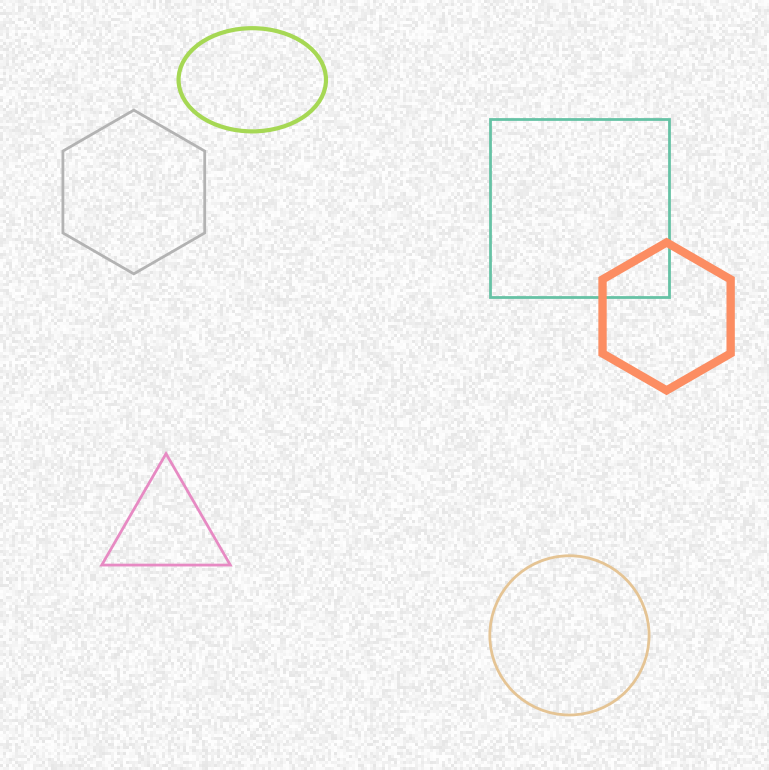[{"shape": "square", "thickness": 1, "radius": 0.58, "center": [0.753, 0.73]}, {"shape": "hexagon", "thickness": 3, "radius": 0.48, "center": [0.866, 0.589]}, {"shape": "triangle", "thickness": 1, "radius": 0.48, "center": [0.216, 0.314]}, {"shape": "oval", "thickness": 1.5, "radius": 0.48, "center": [0.328, 0.896]}, {"shape": "circle", "thickness": 1, "radius": 0.52, "center": [0.74, 0.175]}, {"shape": "hexagon", "thickness": 1, "radius": 0.53, "center": [0.174, 0.751]}]